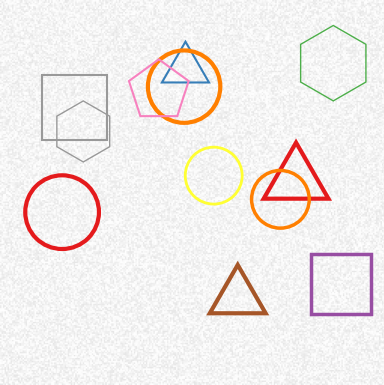[{"shape": "triangle", "thickness": 3, "radius": 0.49, "center": [0.769, 0.533]}, {"shape": "circle", "thickness": 3, "radius": 0.48, "center": [0.161, 0.449]}, {"shape": "triangle", "thickness": 1.5, "radius": 0.35, "center": [0.482, 0.821]}, {"shape": "hexagon", "thickness": 1, "radius": 0.49, "center": [0.866, 0.836]}, {"shape": "square", "thickness": 2.5, "radius": 0.39, "center": [0.886, 0.262]}, {"shape": "circle", "thickness": 2.5, "radius": 0.37, "center": [0.728, 0.482]}, {"shape": "circle", "thickness": 3, "radius": 0.47, "center": [0.478, 0.775]}, {"shape": "circle", "thickness": 2, "radius": 0.37, "center": [0.555, 0.544]}, {"shape": "triangle", "thickness": 3, "radius": 0.42, "center": [0.617, 0.228]}, {"shape": "pentagon", "thickness": 1.5, "radius": 0.41, "center": [0.413, 0.764]}, {"shape": "hexagon", "thickness": 1, "radius": 0.4, "center": [0.216, 0.659]}, {"shape": "square", "thickness": 1.5, "radius": 0.42, "center": [0.194, 0.721]}]